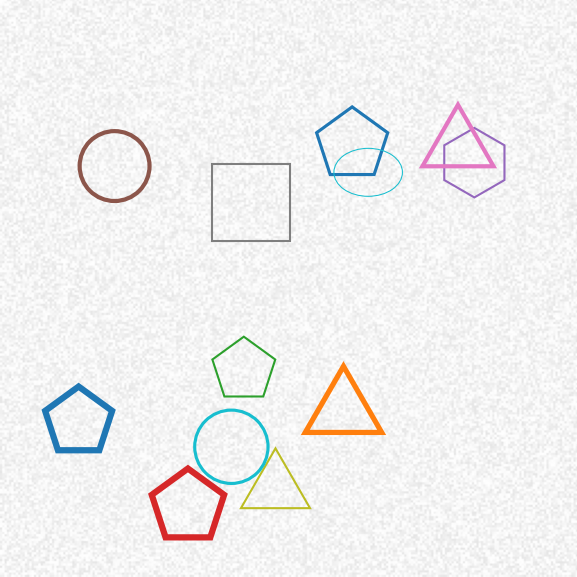[{"shape": "pentagon", "thickness": 1.5, "radius": 0.32, "center": [0.61, 0.749]}, {"shape": "pentagon", "thickness": 3, "radius": 0.3, "center": [0.136, 0.269]}, {"shape": "triangle", "thickness": 2.5, "radius": 0.38, "center": [0.595, 0.289]}, {"shape": "pentagon", "thickness": 1, "radius": 0.29, "center": [0.422, 0.359]}, {"shape": "pentagon", "thickness": 3, "radius": 0.33, "center": [0.325, 0.122]}, {"shape": "hexagon", "thickness": 1, "radius": 0.3, "center": [0.821, 0.717]}, {"shape": "circle", "thickness": 2, "radius": 0.3, "center": [0.198, 0.712]}, {"shape": "triangle", "thickness": 2, "radius": 0.36, "center": [0.793, 0.747]}, {"shape": "square", "thickness": 1, "radius": 0.33, "center": [0.435, 0.648]}, {"shape": "triangle", "thickness": 1, "radius": 0.35, "center": [0.477, 0.154]}, {"shape": "oval", "thickness": 0.5, "radius": 0.3, "center": [0.638, 0.701]}, {"shape": "circle", "thickness": 1.5, "radius": 0.32, "center": [0.401, 0.225]}]